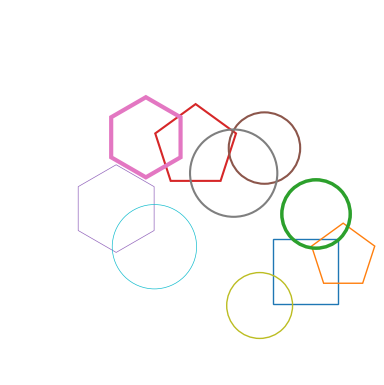[{"shape": "square", "thickness": 1, "radius": 0.42, "center": [0.793, 0.294]}, {"shape": "pentagon", "thickness": 1, "radius": 0.43, "center": [0.891, 0.334]}, {"shape": "circle", "thickness": 2.5, "radius": 0.44, "center": [0.821, 0.444]}, {"shape": "pentagon", "thickness": 1.5, "radius": 0.55, "center": [0.508, 0.619]}, {"shape": "hexagon", "thickness": 0.5, "radius": 0.57, "center": [0.302, 0.458]}, {"shape": "circle", "thickness": 1.5, "radius": 0.46, "center": [0.687, 0.615]}, {"shape": "hexagon", "thickness": 3, "radius": 0.52, "center": [0.379, 0.643]}, {"shape": "circle", "thickness": 1.5, "radius": 0.57, "center": [0.607, 0.55]}, {"shape": "circle", "thickness": 1, "radius": 0.43, "center": [0.674, 0.207]}, {"shape": "circle", "thickness": 0.5, "radius": 0.55, "center": [0.401, 0.359]}]